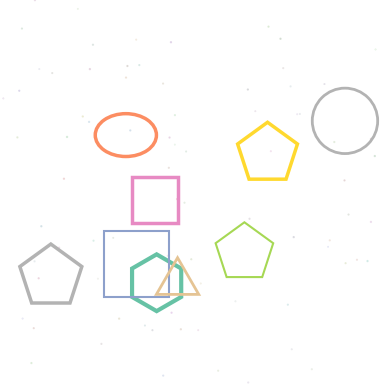[{"shape": "hexagon", "thickness": 3, "radius": 0.37, "center": [0.407, 0.266]}, {"shape": "oval", "thickness": 2.5, "radius": 0.4, "center": [0.327, 0.649]}, {"shape": "square", "thickness": 1.5, "radius": 0.42, "center": [0.355, 0.314]}, {"shape": "square", "thickness": 2.5, "radius": 0.3, "center": [0.403, 0.48]}, {"shape": "pentagon", "thickness": 1.5, "radius": 0.39, "center": [0.635, 0.344]}, {"shape": "pentagon", "thickness": 2.5, "radius": 0.41, "center": [0.695, 0.601]}, {"shape": "triangle", "thickness": 2, "radius": 0.32, "center": [0.461, 0.267]}, {"shape": "circle", "thickness": 2, "radius": 0.42, "center": [0.896, 0.686]}, {"shape": "pentagon", "thickness": 2.5, "radius": 0.42, "center": [0.132, 0.281]}]